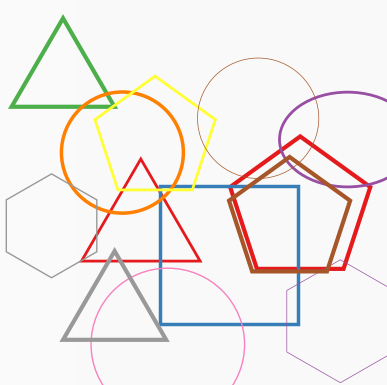[{"shape": "triangle", "thickness": 2, "radius": 0.88, "center": [0.363, 0.41]}, {"shape": "pentagon", "thickness": 3, "radius": 0.95, "center": [0.775, 0.455]}, {"shape": "square", "thickness": 2.5, "radius": 0.89, "center": [0.591, 0.337]}, {"shape": "triangle", "thickness": 3, "radius": 0.77, "center": [0.163, 0.799]}, {"shape": "oval", "thickness": 2, "radius": 0.88, "center": [0.897, 0.638]}, {"shape": "hexagon", "thickness": 0.5, "radius": 0.8, "center": [0.878, 0.166]}, {"shape": "circle", "thickness": 2.5, "radius": 0.79, "center": [0.316, 0.604]}, {"shape": "pentagon", "thickness": 2, "radius": 0.82, "center": [0.4, 0.639]}, {"shape": "circle", "thickness": 0.5, "radius": 0.78, "center": [0.666, 0.693]}, {"shape": "pentagon", "thickness": 3, "radius": 0.82, "center": [0.747, 0.428]}, {"shape": "circle", "thickness": 1, "radius": 0.99, "center": [0.433, 0.105]}, {"shape": "triangle", "thickness": 3, "radius": 0.77, "center": [0.296, 0.194]}, {"shape": "hexagon", "thickness": 1, "radius": 0.67, "center": [0.133, 0.413]}]